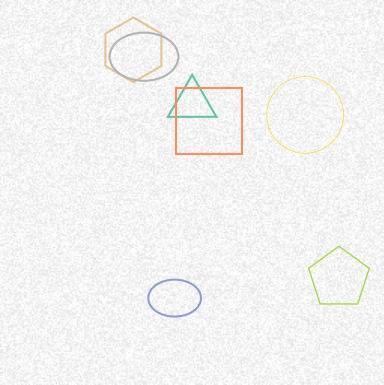[{"shape": "triangle", "thickness": 1.5, "radius": 0.36, "center": [0.499, 0.733]}, {"shape": "square", "thickness": 1.5, "radius": 0.43, "center": [0.543, 0.685]}, {"shape": "oval", "thickness": 1.5, "radius": 0.34, "center": [0.454, 0.226]}, {"shape": "pentagon", "thickness": 1, "radius": 0.41, "center": [0.88, 0.278]}, {"shape": "circle", "thickness": 0.5, "radius": 0.5, "center": [0.793, 0.702]}, {"shape": "hexagon", "thickness": 1.5, "radius": 0.42, "center": [0.346, 0.871]}, {"shape": "oval", "thickness": 1.5, "radius": 0.45, "center": [0.374, 0.853]}]